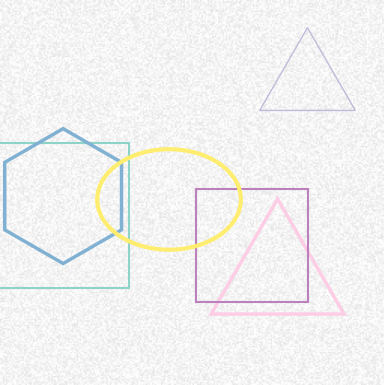[{"shape": "square", "thickness": 1.5, "radius": 0.94, "center": [0.146, 0.441]}, {"shape": "triangle", "thickness": 1, "radius": 0.72, "center": [0.799, 0.785]}, {"shape": "hexagon", "thickness": 2.5, "radius": 0.88, "center": [0.164, 0.491]}, {"shape": "triangle", "thickness": 2.5, "radius": 1.0, "center": [0.721, 0.284]}, {"shape": "square", "thickness": 1.5, "radius": 0.73, "center": [0.654, 0.362]}, {"shape": "oval", "thickness": 3, "radius": 0.93, "center": [0.439, 0.482]}]